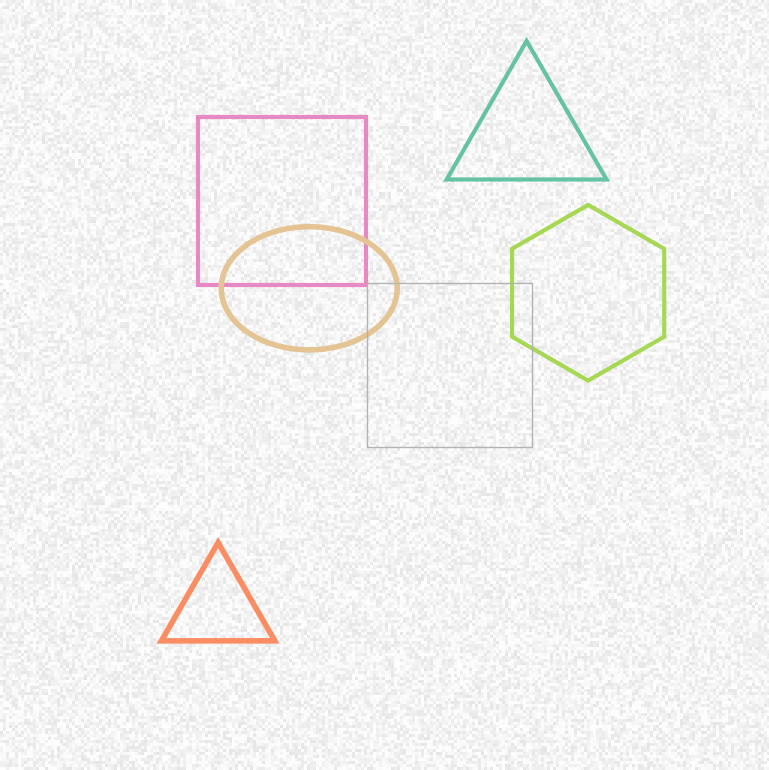[{"shape": "triangle", "thickness": 1.5, "radius": 0.6, "center": [0.684, 0.827]}, {"shape": "triangle", "thickness": 2, "radius": 0.43, "center": [0.283, 0.21]}, {"shape": "square", "thickness": 1.5, "radius": 0.54, "center": [0.366, 0.739]}, {"shape": "hexagon", "thickness": 1.5, "radius": 0.57, "center": [0.764, 0.62]}, {"shape": "oval", "thickness": 2, "radius": 0.57, "center": [0.402, 0.626]}, {"shape": "square", "thickness": 0.5, "radius": 0.54, "center": [0.583, 0.526]}]